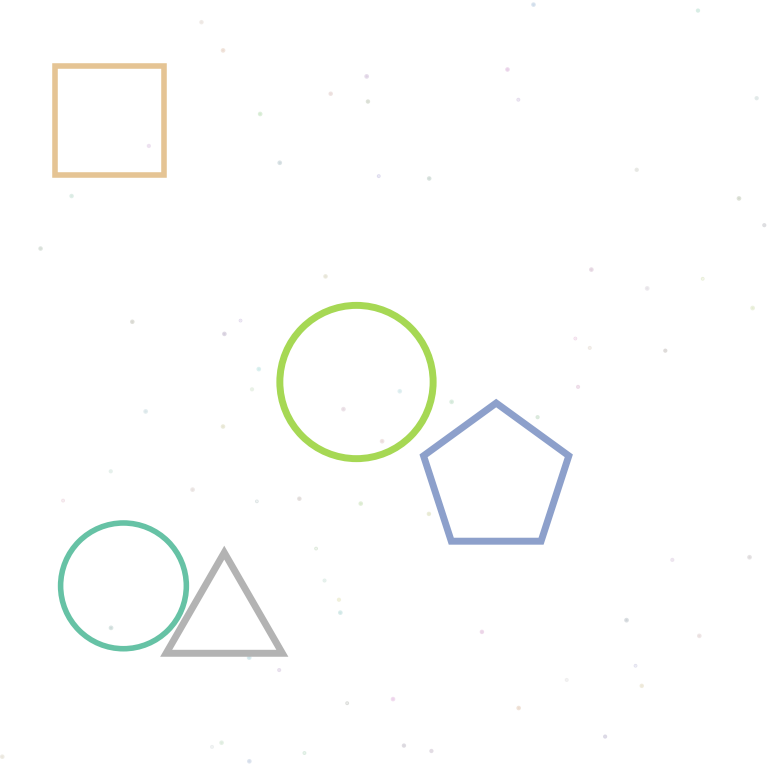[{"shape": "circle", "thickness": 2, "radius": 0.41, "center": [0.16, 0.239]}, {"shape": "pentagon", "thickness": 2.5, "radius": 0.5, "center": [0.644, 0.377]}, {"shape": "circle", "thickness": 2.5, "radius": 0.5, "center": [0.463, 0.504]}, {"shape": "square", "thickness": 2, "radius": 0.35, "center": [0.142, 0.844]}, {"shape": "triangle", "thickness": 2.5, "radius": 0.44, "center": [0.291, 0.195]}]